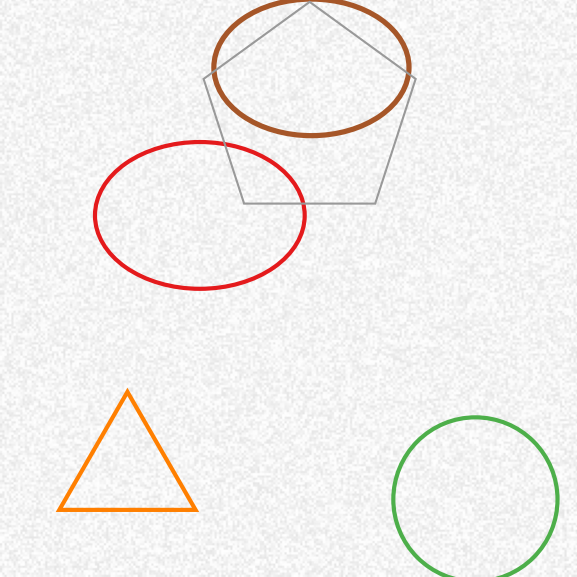[{"shape": "oval", "thickness": 2, "radius": 0.91, "center": [0.346, 0.626]}, {"shape": "circle", "thickness": 2, "radius": 0.71, "center": [0.823, 0.134]}, {"shape": "triangle", "thickness": 2, "radius": 0.68, "center": [0.221, 0.184]}, {"shape": "oval", "thickness": 2.5, "radius": 0.84, "center": [0.539, 0.882]}, {"shape": "pentagon", "thickness": 1, "radius": 0.97, "center": [0.536, 0.803]}]